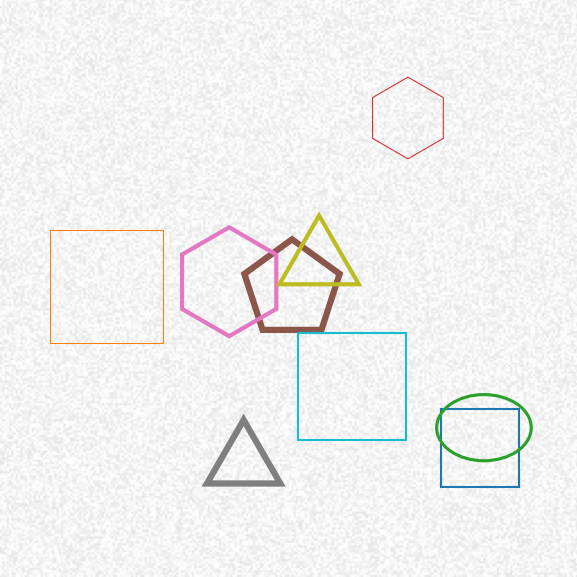[{"shape": "square", "thickness": 1, "radius": 0.34, "center": [0.832, 0.224]}, {"shape": "square", "thickness": 0.5, "radius": 0.49, "center": [0.184, 0.502]}, {"shape": "oval", "thickness": 1.5, "radius": 0.41, "center": [0.838, 0.259]}, {"shape": "hexagon", "thickness": 0.5, "radius": 0.35, "center": [0.706, 0.795]}, {"shape": "pentagon", "thickness": 3, "radius": 0.43, "center": [0.506, 0.498]}, {"shape": "hexagon", "thickness": 2, "radius": 0.47, "center": [0.397, 0.511]}, {"shape": "triangle", "thickness": 3, "radius": 0.37, "center": [0.422, 0.199]}, {"shape": "triangle", "thickness": 2, "radius": 0.4, "center": [0.553, 0.547]}, {"shape": "square", "thickness": 1, "radius": 0.46, "center": [0.61, 0.329]}]